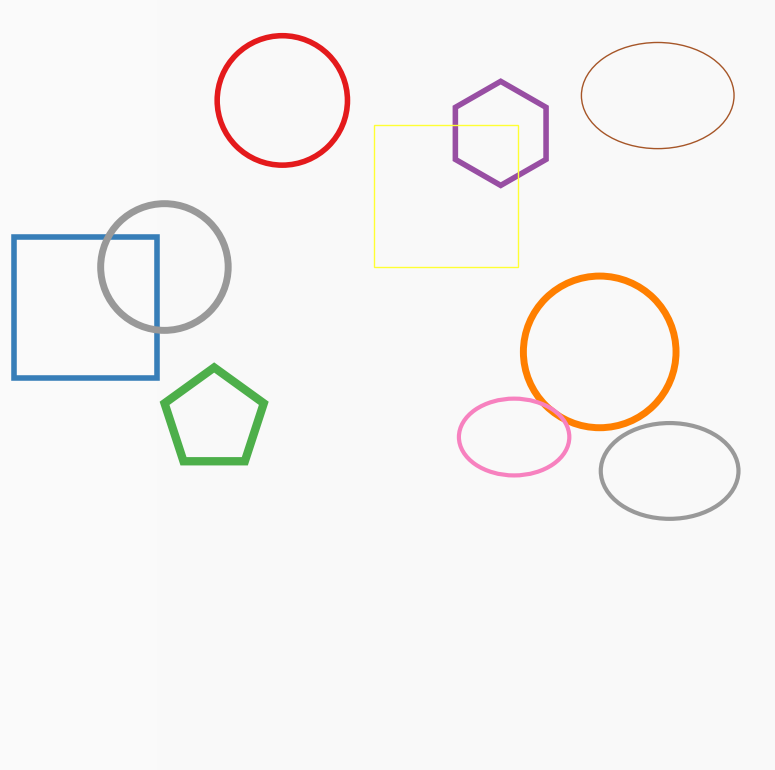[{"shape": "circle", "thickness": 2, "radius": 0.42, "center": [0.364, 0.87]}, {"shape": "square", "thickness": 2, "radius": 0.46, "center": [0.11, 0.601]}, {"shape": "pentagon", "thickness": 3, "radius": 0.34, "center": [0.276, 0.455]}, {"shape": "hexagon", "thickness": 2, "radius": 0.34, "center": [0.646, 0.827]}, {"shape": "circle", "thickness": 2.5, "radius": 0.49, "center": [0.774, 0.543]}, {"shape": "square", "thickness": 0.5, "radius": 0.46, "center": [0.575, 0.745]}, {"shape": "oval", "thickness": 0.5, "radius": 0.49, "center": [0.849, 0.876]}, {"shape": "oval", "thickness": 1.5, "radius": 0.36, "center": [0.663, 0.432]}, {"shape": "circle", "thickness": 2.5, "radius": 0.41, "center": [0.212, 0.653]}, {"shape": "oval", "thickness": 1.5, "radius": 0.44, "center": [0.864, 0.388]}]